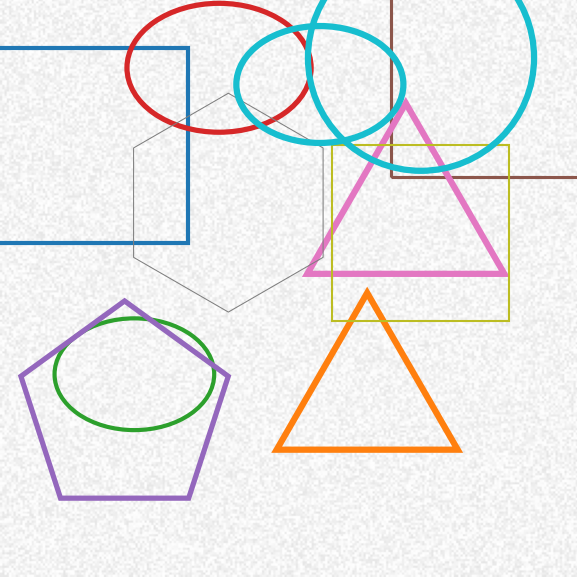[{"shape": "square", "thickness": 2, "radius": 0.84, "center": [0.157, 0.747]}, {"shape": "triangle", "thickness": 3, "radius": 0.9, "center": [0.636, 0.311]}, {"shape": "oval", "thickness": 2, "radius": 0.69, "center": [0.233, 0.351]}, {"shape": "oval", "thickness": 2.5, "radius": 0.8, "center": [0.379, 0.882]}, {"shape": "pentagon", "thickness": 2.5, "radius": 0.94, "center": [0.216, 0.289]}, {"shape": "square", "thickness": 1.5, "radius": 0.82, "center": [0.841, 0.857]}, {"shape": "triangle", "thickness": 3, "radius": 0.98, "center": [0.703, 0.623]}, {"shape": "hexagon", "thickness": 0.5, "radius": 0.95, "center": [0.395, 0.648]}, {"shape": "square", "thickness": 1, "radius": 0.76, "center": [0.728, 0.596]}, {"shape": "oval", "thickness": 3, "radius": 0.72, "center": [0.554, 0.853]}, {"shape": "circle", "thickness": 3, "radius": 0.98, "center": [0.729, 0.899]}]